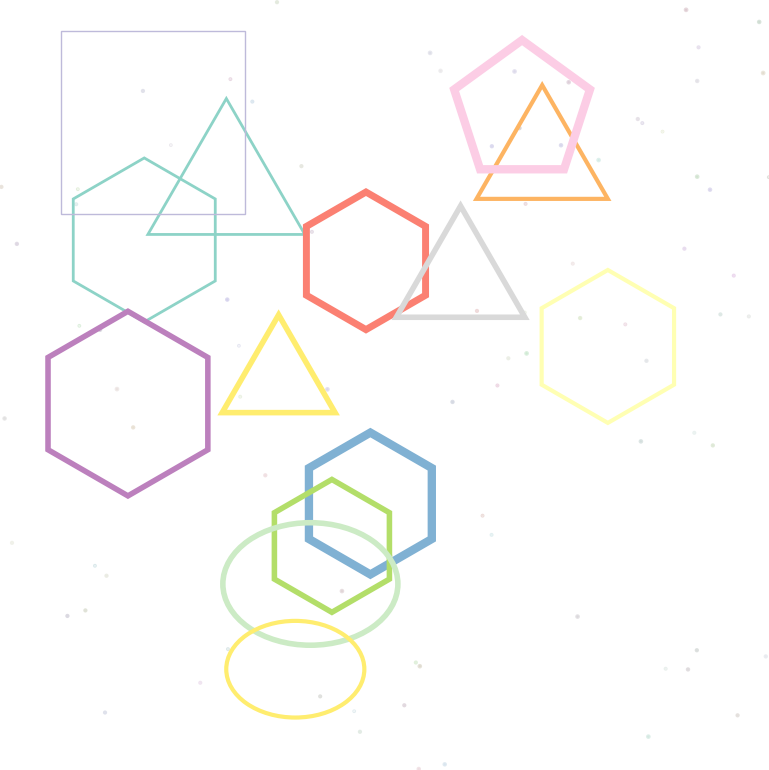[{"shape": "hexagon", "thickness": 1, "radius": 0.53, "center": [0.187, 0.688]}, {"shape": "triangle", "thickness": 1, "radius": 0.59, "center": [0.294, 0.754]}, {"shape": "hexagon", "thickness": 1.5, "radius": 0.5, "center": [0.789, 0.55]}, {"shape": "square", "thickness": 0.5, "radius": 0.59, "center": [0.199, 0.841]}, {"shape": "hexagon", "thickness": 2.5, "radius": 0.45, "center": [0.475, 0.661]}, {"shape": "hexagon", "thickness": 3, "radius": 0.46, "center": [0.481, 0.346]}, {"shape": "triangle", "thickness": 1.5, "radius": 0.49, "center": [0.704, 0.791]}, {"shape": "hexagon", "thickness": 2, "radius": 0.43, "center": [0.431, 0.291]}, {"shape": "pentagon", "thickness": 3, "radius": 0.46, "center": [0.678, 0.855]}, {"shape": "triangle", "thickness": 2, "radius": 0.48, "center": [0.598, 0.636]}, {"shape": "hexagon", "thickness": 2, "radius": 0.6, "center": [0.166, 0.476]}, {"shape": "oval", "thickness": 2, "radius": 0.57, "center": [0.403, 0.242]}, {"shape": "oval", "thickness": 1.5, "radius": 0.45, "center": [0.384, 0.131]}, {"shape": "triangle", "thickness": 2, "radius": 0.42, "center": [0.362, 0.506]}]